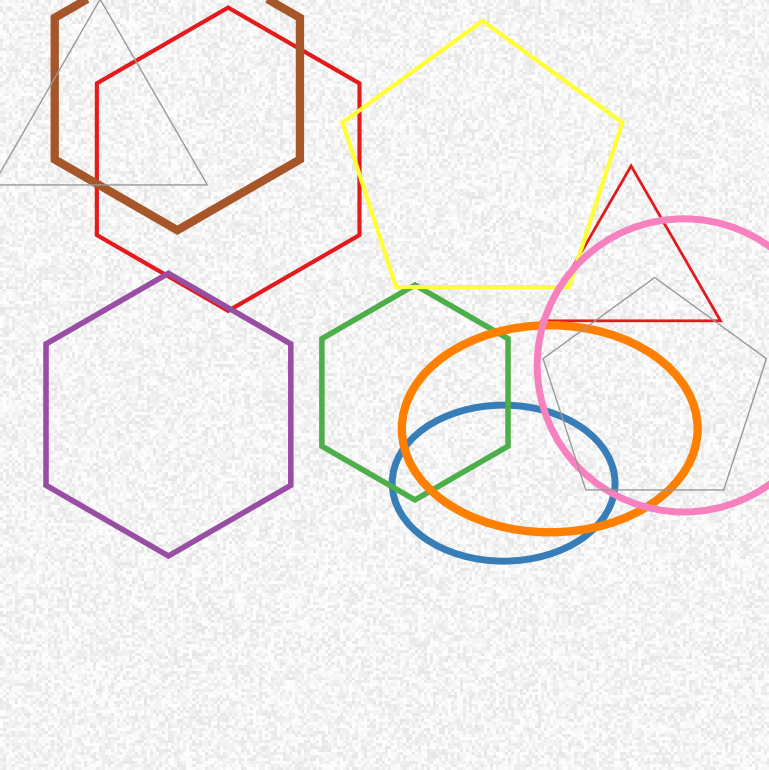[{"shape": "hexagon", "thickness": 1.5, "radius": 0.98, "center": [0.296, 0.793]}, {"shape": "triangle", "thickness": 1, "radius": 0.67, "center": [0.82, 0.65]}, {"shape": "oval", "thickness": 2.5, "radius": 0.72, "center": [0.654, 0.373]}, {"shape": "hexagon", "thickness": 2, "radius": 0.7, "center": [0.539, 0.49]}, {"shape": "hexagon", "thickness": 2, "radius": 0.92, "center": [0.219, 0.462]}, {"shape": "oval", "thickness": 3, "radius": 0.96, "center": [0.714, 0.443]}, {"shape": "pentagon", "thickness": 1.5, "radius": 0.95, "center": [0.627, 0.782]}, {"shape": "hexagon", "thickness": 3, "radius": 0.92, "center": [0.23, 0.885]}, {"shape": "circle", "thickness": 2.5, "radius": 0.95, "center": [0.888, 0.525]}, {"shape": "pentagon", "thickness": 0.5, "radius": 0.76, "center": [0.85, 0.487]}, {"shape": "triangle", "thickness": 0.5, "radius": 0.8, "center": [0.13, 0.84]}]